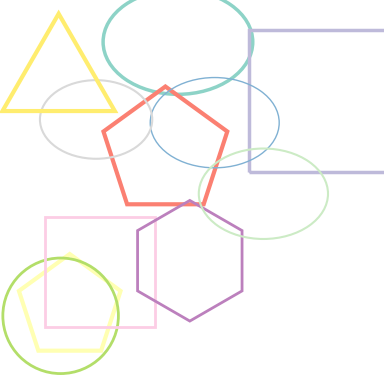[{"shape": "oval", "thickness": 2.5, "radius": 0.97, "center": [0.462, 0.891]}, {"shape": "pentagon", "thickness": 3, "radius": 0.69, "center": [0.181, 0.201]}, {"shape": "square", "thickness": 2.5, "radius": 0.92, "center": [0.831, 0.737]}, {"shape": "pentagon", "thickness": 3, "radius": 0.85, "center": [0.43, 0.606]}, {"shape": "oval", "thickness": 1, "radius": 0.84, "center": [0.558, 0.681]}, {"shape": "circle", "thickness": 2, "radius": 0.75, "center": [0.157, 0.18]}, {"shape": "square", "thickness": 2, "radius": 0.72, "center": [0.26, 0.293]}, {"shape": "oval", "thickness": 1.5, "radius": 0.73, "center": [0.25, 0.69]}, {"shape": "hexagon", "thickness": 2, "radius": 0.78, "center": [0.493, 0.323]}, {"shape": "oval", "thickness": 1.5, "radius": 0.84, "center": [0.684, 0.497]}, {"shape": "triangle", "thickness": 3, "radius": 0.84, "center": [0.152, 0.796]}]